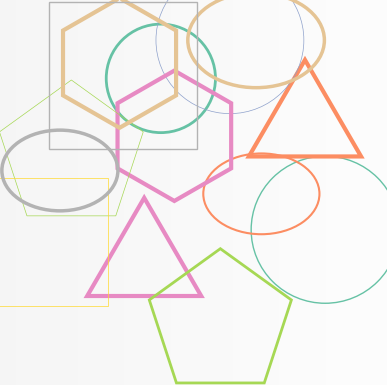[{"shape": "circle", "thickness": 2, "radius": 0.7, "center": [0.415, 0.796]}, {"shape": "circle", "thickness": 1, "radius": 0.95, "center": [0.839, 0.403]}, {"shape": "triangle", "thickness": 3, "radius": 0.84, "center": [0.787, 0.677]}, {"shape": "oval", "thickness": 1.5, "radius": 0.75, "center": [0.674, 0.497]}, {"shape": "circle", "thickness": 0.5, "radius": 0.95, "center": [0.593, 0.896]}, {"shape": "triangle", "thickness": 3, "radius": 0.85, "center": [0.372, 0.316]}, {"shape": "hexagon", "thickness": 3, "radius": 0.85, "center": [0.45, 0.647]}, {"shape": "pentagon", "thickness": 0.5, "radius": 0.98, "center": [0.184, 0.597]}, {"shape": "pentagon", "thickness": 2, "radius": 0.96, "center": [0.569, 0.161]}, {"shape": "square", "thickness": 0.5, "radius": 0.83, "center": [0.112, 0.372]}, {"shape": "hexagon", "thickness": 3, "radius": 0.84, "center": [0.309, 0.836]}, {"shape": "oval", "thickness": 2.5, "radius": 0.88, "center": [0.661, 0.896]}, {"shape": "oval", "thickness": 2.5, "radius": 0.75, "center": [0.155, 0.557]}, {"shape": "square", "thickness": 1, "radius": 0.95, "center": [0.318, 0.804]}]